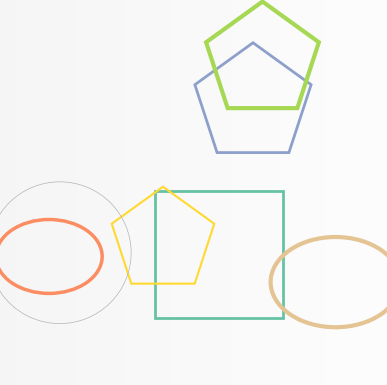[{"shape": "square", "thickness": 2, "radius": 0.82, "center": [0.565, 0.339]}, {"shape": "oval", "thickness": 2.5, "radius": 0.69, "center": [0.127, 0.334]}, {"shape": "pentagon", "thickness": 2, "radius": 0.79, "center": [0.653, 0.731]}, {"shape": "pentagon", "thickness": 3, "radius": 0.77, "center": [0.677, 0.843]}, {"shape": "pentagon", "thickness": 1.5, "radius": 0.7, "center": [0.421, 0.376]}, {"shape": "oval", "thickness": 3, "radius": 0.84, "center": [0.866, 0.267]}, {"shape": "circle", "thickness": 0.5, "radius": 0.92, "center": [0.154, 0.344]}]